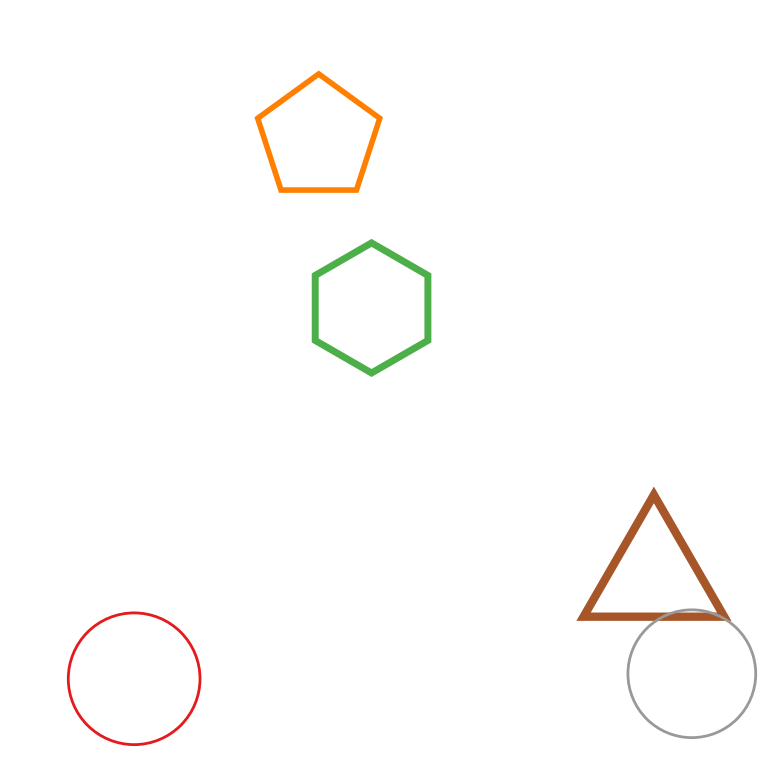[{"shape": "circle", "thickness": 1, "radius": 0.43, "center": [0.174, 0.118]}, {"shape": "hexagon", "thickness": 2.5, "radius": 0.42, "center": [0.483, 0.6]}, {"shape": "pentagon", "thickness": 2, "radius": 0.42, "center": [0.414, 0.821]}, {"shape": "triangle", "thickness": 3, "radius": 0.53, "center": [0.849, 0.252]}, {"shape": "circle", "thickness": 1, "radius": 0.41, "center": [0.898, 0.125]}]